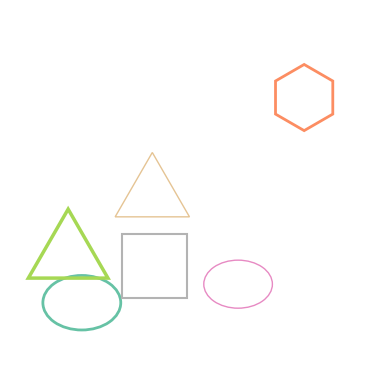[{"shape": "oval", "thickness": 2, "radius": 0.51, "center": [0.213, 0.214]}, {"shape": "hexagon", "thickness": 2, "radius": 0.43, "center": [0.79, 0.747]}, {"shape": "oval", "thickness": 1, "radius": 0.45, "center": [0.618, 0.262]}, {"shape": "triangle", "thickness": 2.5, "radius": 0.6, "center": [0.177, 0.337]}, {"shape": "triangle", "thickness": 1, "radius": 0.56, "center": [0.396, 0.493]}, {"shape": "square", "thickness": 1.5, "radius": 0.42, "center": [0.401, 0.309]}]